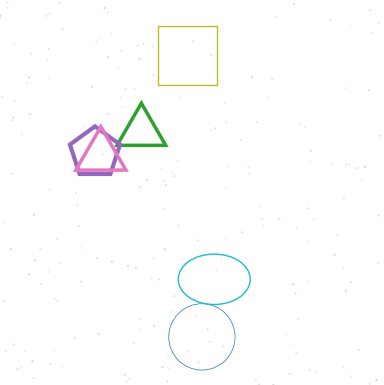[{"shape": "circle", "thickness": 0.5, "radius": 0.43, "center": [0.524, 0.125]}, {"shape": "triangle", "thickness": 2.5, "radius": 0.36, "center": [0.367, 0.659]}, {"shape": "pentagon", "thickness": 3, "radius": 0.34, "center": [0.247, 0.603]}, {"shape": "triangle", "thickness": 2.5, "radius": 0.38, "center": [0.262, 0.596]}, {"shape": "square", "thickness": 1, "radius": 0.38, "center": [0.487, 0.855]}, {"shape": "oval", "thickness": 1, "radius": 0.47, "center": [0.556, 0.275]}]